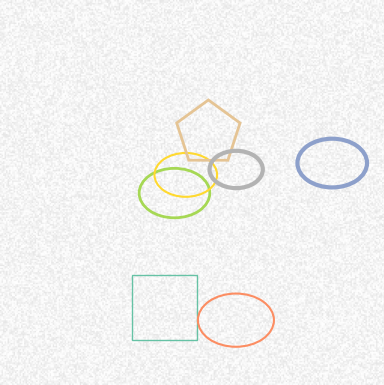[{"shape": "square", "thickness": 1, "radius": 0.42, "center": [0.427, 0.2]}, {"shape": "oval", "thickness": 1.5, "radius": 0.49, "center": [0.613, 0.168]}, {"shape": "oval", "thickness": 3, "radius": 0.45, "center": [0.863, 0.576]}, {"shape": "oval", "thickness": 2, "radius": 0.46, "center": [0.453, 0.498]}, {"shape": "oval", "thickness": 1.5, "radius": 0.41, "center": [0.483, 0.546]}, {"shape": "pentagon", "thickness": 2, "radius": 0.43, "center": [0.541, 0.654]}, {"shape": "oval", "thickness": 3, "radius": 0.35, "center": [0.613, 0.56]}]